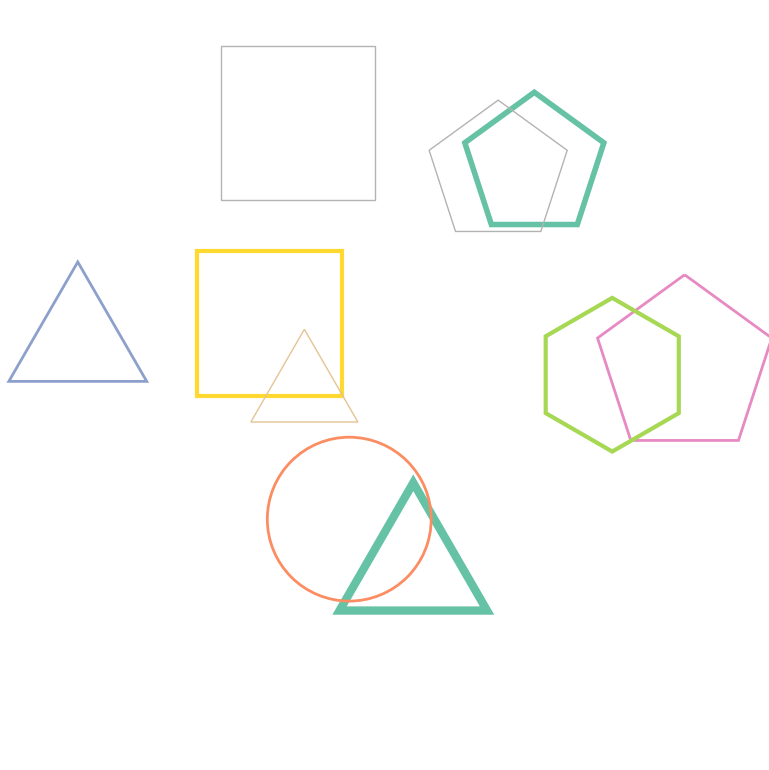[{"shape": "pentagon", "thickness": 2, "radius": 0.47, "center": [0.694, 0.785]}, {"shape": "triangle", "thickness": 3, "radius": 0.55, "center": [0.537, 0.262]}, {"shape": "circle", "thickness": 1, "radius": 0.53, "center": [0.454, 0.326]}, {"shape": "triangle", "thickness": 1, "radius": 0.52, "center": [0.101, 0.556]}, {"shape": "pentagon", "thickness": 1, "radius": 0.59, "center": [0.889, 0.524]}, {"shape": "hexagon", "thickness": 1.5, "radius": 0.5, "center": [0.795, 0.513]}, {"shape": "square", "thickness": 1.5, "radius": 0.47, "center": [0.35, 0.58]}, {"shape": "triangle", "thickness": 0.5, "radius": 0.4, "center": [0.395, 0.492]}, {"shape": "pentagon", "thickness": 0.5, "radius": 0.47, "center": [0.647, 0.776]}, {"shape": "square", "thickness": 0.5, "radius": 0.5, "center": [0.387, 0.84]}]